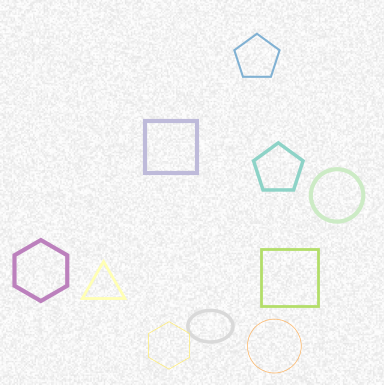[{"shape": "pentagon", "thickness": 2.5, "radius": 0.34, "center": [0.723, 0.561]}, {"shape": "triangle", "thickness": 2, "radius": 0.32, "center": [0.269, 0.257]}, {"shape": "square", "thickness": 3, "radius": 0.34, "center": [0.443, 0.617]}, {"shape": "pentagon", "thickness": 1.5, "radius": 0.31, "center": [0.667, 0.851]}, {"shape": "circle", "thickness": 0.5, "radius": 0.35, "center": [0.713, 0.101]}, {"shape": "square", "thickness": 2, "radius": 0.37, "center": [0.752, 0.279]}, {"shape": "oval", "thickness": 2.5, "radius": 0.29, "center": [0.546, 0.153]}, {"shape": "hexagon", "thickness": 3, "radius": 0.4, "center": [0.106, 0.297]}, {"shape": "circle", "thickness": 3, "radius": 0.34, "center": [0.875, 0.492]}, {"shape": "hexagon", "thickness": 0.5, "radius": 0.31, "center": [0.439, 0.103]}]